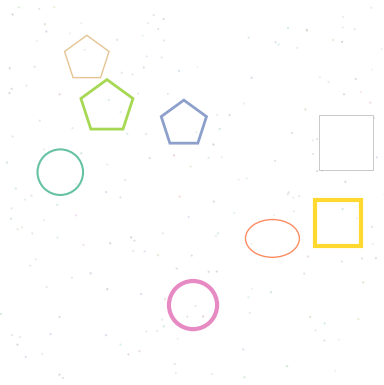[{"shape": "circle", "thickness": 1.5, "radius": 0.3, "center": [0.157, 0.553]}, {"shape": "oval", "thickness": 1, "radius": 0.35, "center": [0.708, 0.381]}, {"shape": "pentagon", "thickness": 2, "radius": 0.31, "center": [0.478, 0.678]}, {"shape": "circle", "thickness": 3, "radius": 0.31, "center": [0.501, 0.208]}, {"shape": "pentagon", "thickness": 2, "radius": 0.36, "center": [0.278, 0.722]}, {"shape": "square", "thickness": 3, "radius": 0.3, "center": [0.878, 0.421]}, {"shape": "pentagon", "thickness": 1, "radius": 0.3, "center": [0.226, 0.847]}, {"shape": "square", "thickness": 0.5, "radius": 0.35, "center": [0.898, 0.63]}]